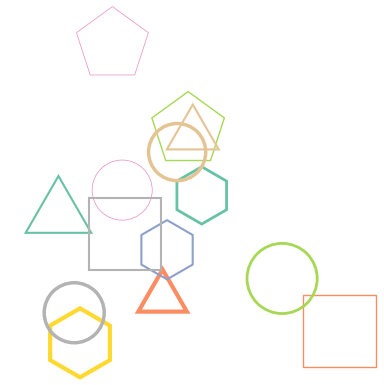[{"shape": "triangle", "thickness": 1.5, "radius": 0.49, "center": [0.152, 0.444]}, {"shape": "hexagon", "thickness": 2, "radius": 0.37, "center": [0.524, 0.492]}, {"shape": "square", "thickness": 1, "radius": 0.47, "center": [0.882, 0.14]}, {"shape": "triangle", "thickness": 3, "radius": 0.36, "center": [0.422, 0.227]}, {"shape": "hexagon", "thickness": 1.5, "radius": 0.38, "center": [0.434, 0.351]}, {"shape": "circle", "thickness": 0.5, "radius": 0.39, "center": [0.317, 0.506]}, {"shape": "pentagon", "thickness": 0.5, "radius": 0.49, "center": [0.292, 0.885]}, {"shape": "circle", "thickness": 2, "radius": 0.46, "center": [0.733, 0.277]}, {"shape": "pentagon", "thickness": 1, "radius": 0.49, "center": [0.489, 0.663]}, {"shape": "hexagon", "thickness": 3, "radius": 0.45, "center": [0.208, 0.109]}, {"shape": "circle", "thickness": 2.5, "radius": 0.37, "center": [0.46, 0.605]}, {"shape": "triangle", "thickness": 1.5, "radius": 0.39, "center": [0.501, 0.651]}, {"shape": "square", "thickness": 1.5, "radius": 0.46, "center": [0.325, 0.392]}, {"shape": "circle", "thickness": 2.5, "radius": 0.39, "center": [0.193, 0.188]}]